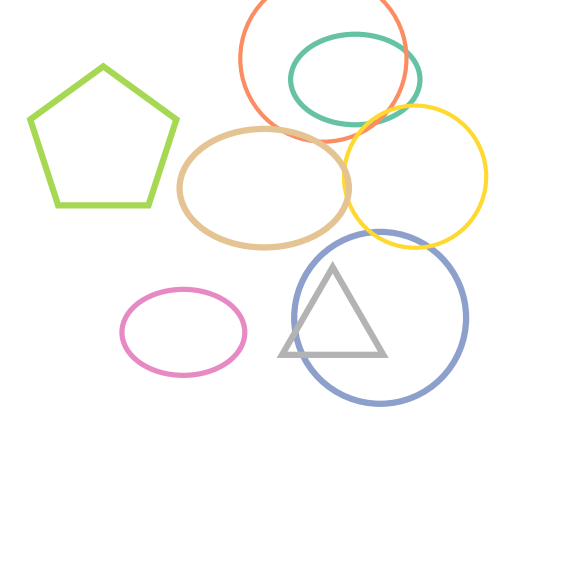[{"shape": "oval", "thickness": 2.5, "radius": 0.56, "center": [0.615, 0.861]}, {"shape": "circle", "thickness": 2, "radius": 0.72, "center": [0.56, 0.898]}, {"shape": "circle", "thickness": 3, "radius": 0.74, "center": [0.658, 0.449]}, {"shape": "oval", "thickness": 2.5, "radius": 0.53, "center": [0.318, 0.424]}, {"shape": "pentagon", "thickness": 3, "radius": 0.67, "center": [0.179, 0.751]}, {"shape": "circle", "thickness": 2, "radius": 0.62, "center": [0.719, 0.693]}, {"shape": "oval", "thickness": 3, "radius": 0.73, "center": [0.458, 0.673]}, {"shape": "triangle", "thickness": 3, "radius": 0.51, "center": [0.576, 0.435]}]